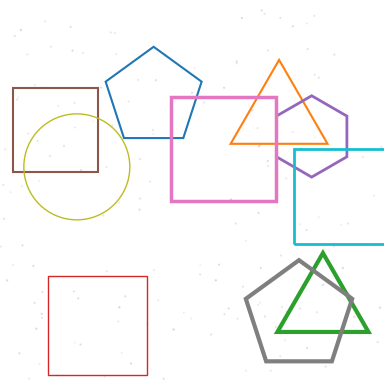[{"shape": "pentagon", "thickness": 1.5, "radius": 0.66, "center": [0.399, 0.747]}, {"shape": "triangle", "thickness": 1.5, "radius": 0.73, "center": [0.725, 0.699]}, {"shape": "triangle", "thickness": 3, "radius": 0.68, "center": [0.839, 0.206]}, {"shape": "square", "thickness": 1, "radius": 0.65, "center": [0.254, 0.155]}, {"shape": "hexagon", "thickness": 2, "radius": 0.53, "center": [0.81, 0.646]}, {"shape": "square", "thickness": 1.5, "radius": 0.55, "center": [0.144, 0.663]}, {"shape": "square", "thickness": 2.5, "radius": 0.68, "center": [0.58, 0.613]}, {"shape": "pentagon", "thickness": 3, "radius": 0.73, "center": [0.777, 0.179]}, {"shape": "circle", "thickness": 1, "radius": 0.69, "center": [0.2, 0.567]}, {"shape": "square", "thickness": 2, "radius": 0.62, "center": [0.886, 0.489]}]